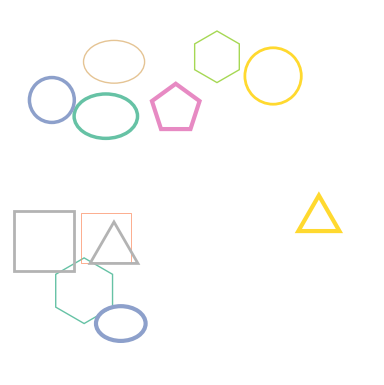[{"shape": "oval", "thickness": 2.5, "radius": 0.41, "center": [0.275, 0.698]}, {"shape": "hexagon", "thickness": 1, "radius": 0.43, "center": [0.219, 0.245]}, {"shape": "square", "thickness": 0.5, "radius": 0.32, "center": [0.274, 0.381]}, {"shape": "circle", "thickness": 2.5, "radius": 0.29, "center": [0.135, 0.74]}, {"shape": "oval", "thickness": 3, "radius": 0.32, "center": [0.314, 0.16]}, {"shape": "pentagon", "thickness": 3, "radius": 0.33, "center": [0.457, 0.717]}, {"shape": "hexagon", "thickness": 1, "radius": 0.33, "center": [0.564, 0.852]}, {"shape": "triangle", "thickness": 3, "radius": 0.31, "center": [0.828, 0.431]}, {"shape": "circle", "thickness": 2, "radius": 0.37, "center": [0.709, 0.803]}, {"shape": "oval", "thickness": 1, "radius": 0.4, "center": [0.296, 0.84]}, {"shape": "square", "thickness": 2, "radius": 0.39, "center": [0.113, 0.374]}, {"shape": "triangle", "thickness": 2, "radius": 0.36, "center": [0.296, 0.352]}]